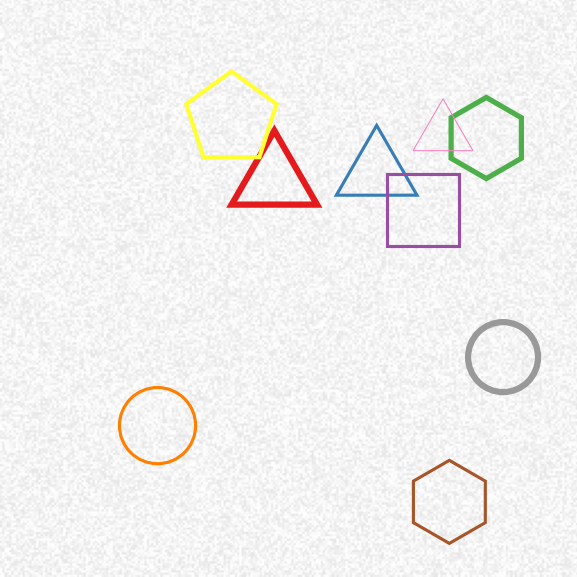[{"shape": "triangle", "thickness": 3, "radius": 0.43, "center": [0.475, 0.688]}, {"shape": "triangle", "thickness": 1.5, "radius": 0.4, "center": [0.652, 0.701]}, {"shape": "hexagon", "thickness": 2.5, "radius": 0.35, "center": [0.842, 0.76]}, {"shape": "square", "thickness": 1.5, "radius": 0.31, "center": [0.732, 0.635]}, {"shape": "circle", "thickness": 1.5, "radius": 0.33, "center": [0.273, 0.262]}, {"shape": "pentagon", "thickness": 2, "radius": 0.41, "center": [0.401, 0.793]}, {"shape": "hexagon", "thickness": 1.5, "radius": 0.36, "center": [0.778, 0.13]}, {"shape": "triangle", "thickness": 0.5, "radius": 0.3, "center": [0.767, 0.768]}, {"shape": "circle", "thickness": 3, "radius": 0.3, "center": [0.871, 0.381]}]